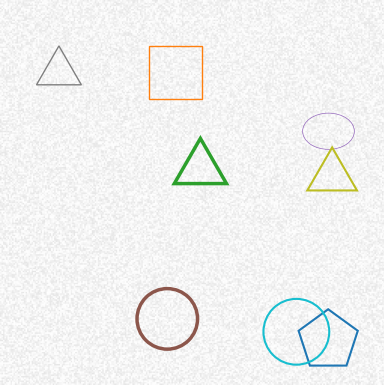[{"shape": "pentagon", "thickness": 1.5, "radius": 0.4, "center": [0.852, 0.116]}, {"shape": "square", "thickness": 1, "radius": 0.34, "center": [0.456, 0.812]}, {"shape": "triangle", "thickness": 2.5, "radius": 0.39, "center": [0.521, 0.562]}, {"shape": "oval", "thickness": 0.5, "radius": 0.34, "center": [0.853, 0.659]}, {"shape": "circle", "thickness": 2.5, "radius": 0.39, "center": [0.435, 0.172]}, {"shape": "triangle", "thickness": 1, "radius": 0.34, "center": [0.153, 0.813]}, {"shape": "triangle", "thickness": 1.5, "radius": 0.37, "center": [0.863, 0.543]}, {"shape": "circle", "thickness": 1.5, "radius": 0.43, "center": [0.77, 0.138]}]